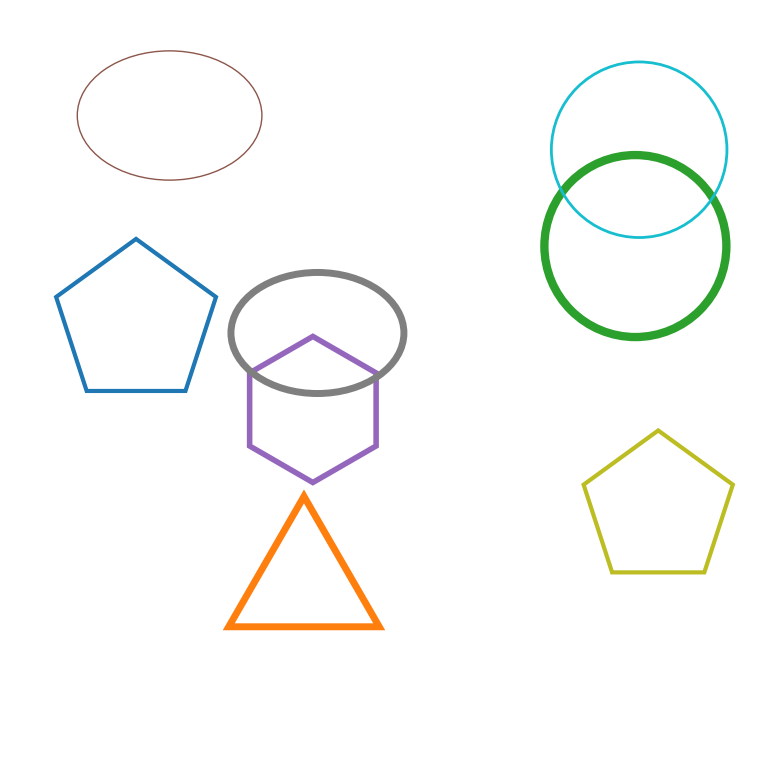[{"shape": "pentagon", "thickness": 1.5, "radius": 0.55, "center": [0.177, 0.581]}, {"shape": "triangle", "thickness": 2.5, "radius": 0.56, "center": [0.395, 0.242]}, {"shape": "circle", "thickness": 3, "radius": 0.59, "center": [0.825, 0.68]}, {"shape": "hexagon", "thickness": 2, "radius": 0.47, "center": [0.406, 0.468]}, {"shape": "oval", "thickness": 0.5, "radius": 0.6, "center": [0.22, 0.85]}, {"shape": "oval", "thickness": 2.5, "radius": 0.56, "center": [0.412, 0.568]}, {"shape": "pentagon", "thickness": 1.5, "radius": 0.51, "center": [0.855, 0.339]}, {"shape": "circle", "thickness": 1, "radius": 0.57, "center": [0.83, 0.806]}]